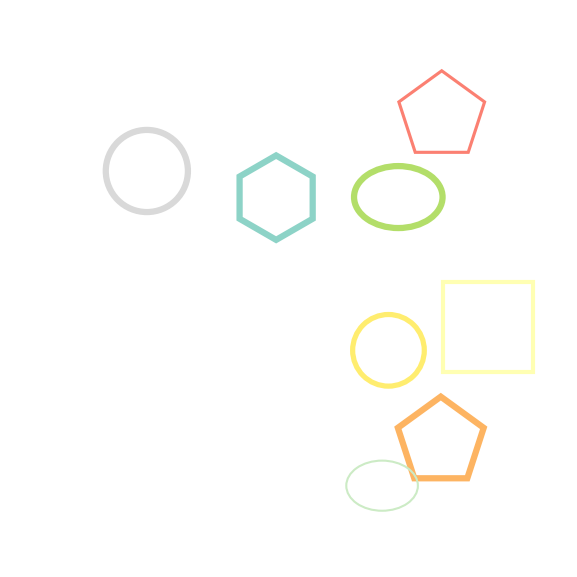[{"shape": "hexagon", "thickness": 3, "radius": 0.37, "center": [0.478, 0.657]}, {"shape": "square", "thickness": 2, "radius": 0.39, "center": [0.845, 0.433]}, {"shape": "pentagon", "thickness": 1.5, "radius": 0.39, "center": [0.765, 0.799]}, {"shape": "pentagon", "thickness": 3, "radius": 0.39, "center": [0.763, 0.234]}, {"shape": "oval", "thickness": 3, "radius": 0.38, "center": [0.69, 0.658]}, {"shape": "circle", "thickness": 3, "radius": 0.36, "center": [0.254, 0.703]}, {"shape": "oval", "thickness": 1, "radius": 0.31, "center": [0.662, 0.158]}, {"shape": "circle", "thickness": 2.5, "radius": 0.31, "center": [0.673, 0.393]}]